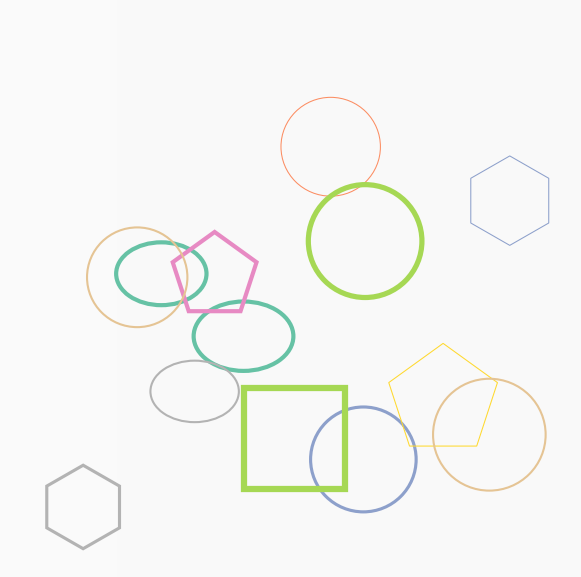[{"shape": "oval", "thickness": 2, "radius": 0.39, "center": [0.278, 0.525]}, {"shape": "oval", "thickness": 2, "radius": 0.43, "center": [0.419, 0.417]}, {"shape": "circle", "thickness": 0.5, "radius": 0.43, "center": [0.569, 0.745]}, {"shape": "circle", "thickness": 1.5, "radius": 0.45, "center": [0.625, 0.204]}, {"shape": "hexagon", "thickness": 0.5, "radius": 0.39, "center": [0.877, 0.652]}, {"shape": "pentagon", "thickness": 2, "radius": 0.38, "center": [0.369, 0.522]}, {"shape": "circle", "thickness": 2.5, "radius": 0.49, "center": [0.628, 0.582]}, {"shape": "square", "thickness": 3, "radius": 0.43, "center": [0.506, 0.24]}, {"shape": "pentagon", "thickness": 0.5, "radius": 0.49, "center": [0.762, 0.306]}, {"shape": "circle", "thickness": 1, "radius": 0.48, "center": [0.842, 0.246]}, {"shape": "circle", "thickness": 1, "radius": 0.43, "center": [0.236, 0.519]}, {"shape": "oval", "thickness": 1, "radius": 0.38, "center": [0.335, 0.321]}, {"shape": "hexagon", "thickness": 1.5, "radius": 0.36, "center": [0.143, 0.121]}]